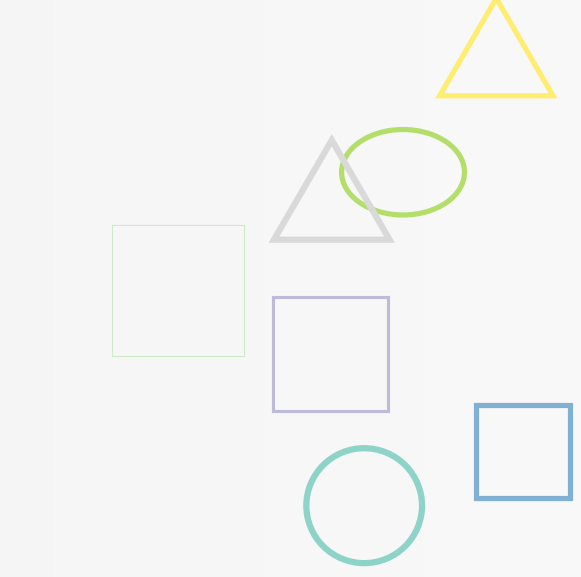[{"shape": "circle", "thickness": 3, "radius": 0.5, "center": [0.627, 0.124]}, {"shape": "square", "thickness": 1.5, "radius": 0.5, "center": [0.568, 0.387]}, {"shape": "square", "thickness": 2.5, "radius": 0.4, "center": [0.899, 0.218]}, {"shape": "oval", "thickness": 2.5, "radius": 0.53, "center": [0.693, 0.701]}, {"shape": "triangle", "thickness": 3, "radius": 0.57, "center": [0.571, 0.642]}, {"shape": "square", "thickness": 0.5, "radius": 0.57, "center": [0.306, 0.495]}, {"shape": "triangle", "thickness": 2.5, "radius": 0.56, "center": [0.854, 0.89]}]